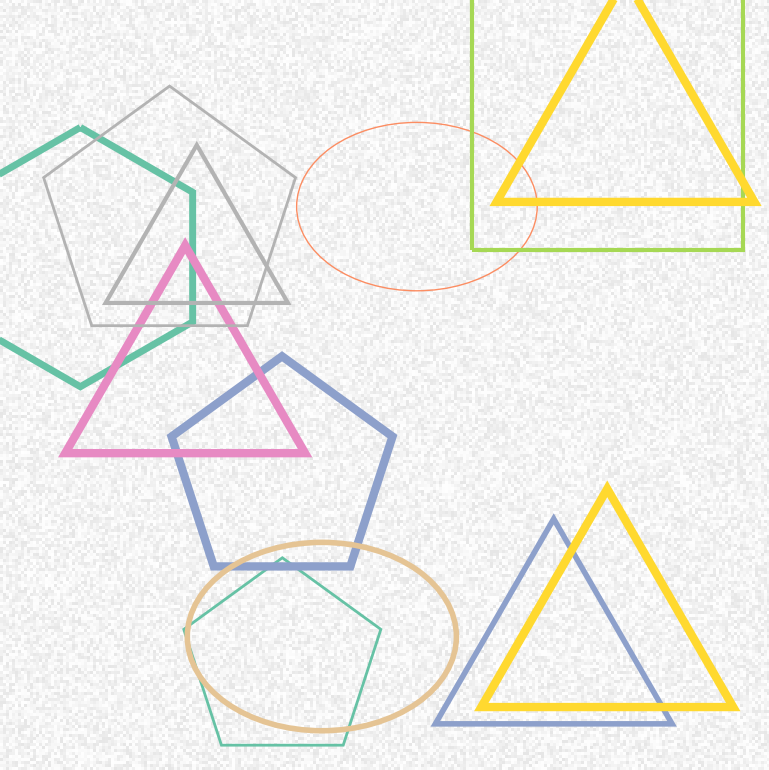[{"shape": "hexagon", "thickness": 2.5, "radius": 0.84, "center": [0.104, 0.666]}, {"shape": "pentagon", "thickness": 1, "radius": 0.67, "center": [0.367, 0.141]}, {"shape": "oval", "thickness": 0.5, "radius": 0.78, "center": [0.541, 0.732]}, {"shape": "triangle", "thickness": 2, "radius": 0.89, "center": [0.719, 0.149]}, {"shape": "pentagon", "thickness": 3, "radius": 0.75, "center": [0.366, 0.386]}, {"shape": "triangle", "thickness": 3, "radius": 0.9, "center": [0.24, 0.501]}, {"shape": "square", "thickness": 1.5, "radius": 0.88, "center": [0.789, 0.851]}, {"shape": "triangle", "thickness": 3, "radius": 0.97, "center": [0.812, 0.834]}, {"shape": "triangle", "thickness": 3, "radius": 0.94, "center": [0.789, 0.176]}, {"shape": "oval", "thickness": 2, "radius": 0.87, "center": [0.418, 0.173]}, {"shape": "triangle", "thickness": 1.5, "radius": 0.68, "center": [0.256, 0.675]}, {"shape": "pentagon", "thickness": 1, "radius": 0.86, "center": [0.22, 0.716]}]